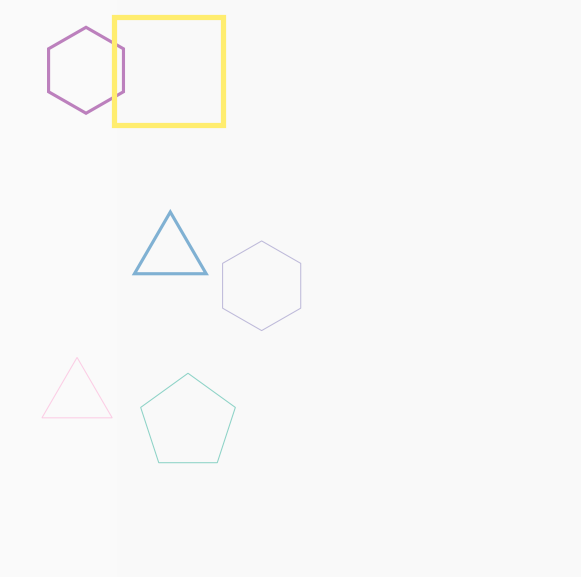[{"shape": "pentagon", "thickness": 0.5, "radius": 0.43, "center": [0.323, 0.267]}, {"shape": "hexagon", "thickness": 0.5, "radius": 0.39, "center": [0.45, 0.504]}, {"shape": "triangle", "thickness": 1.5, "radius": 0.36, "center": [0.293, 0.561]}, {"shape": "triangle", "thickness": 0.5, "radius": 0.35, "center": [0.133, 0.31]}, {"shape": "hexagon", "thickness": 1.5, "radius": 0.37, "center": [0.148, 0.877]}, {"shape": "square", "thickness": 2.5, "radius": 0.47, "center": [0.29, 0.876]}]